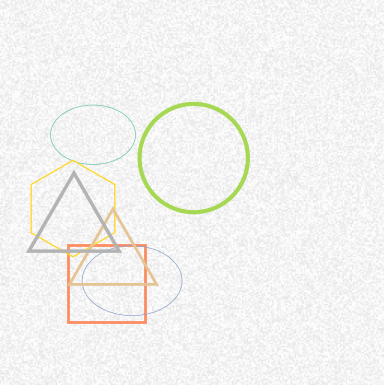[{"shape": "oval", "thickness": 0.5, "radius": 0.55, "center": [0.242, 0.65]}, {"shape": "square", "thickness": 2, "radius": 0.5, "center": [0.275, 0.263]}, {"shape": "oval", "thickness": 0.5, "radius": 0.65, "center": [0.343, 0.271]}, {"shape": "circle", "thickness": 3, "radius": 0.7, "center": [0.503, 0.589]}, {"shape": "hexagon", "thickness": 1, "radius": 0.63, "center": [0.19, 0.458]}, {"shape": "triangle", "thickness": 2, "radius": 0.65, "center": [0.294, 0.327]}, {"shape": "triangle", "thickness": 2.5, "radius": 0.68, "center": [0.192, 0.415]}]